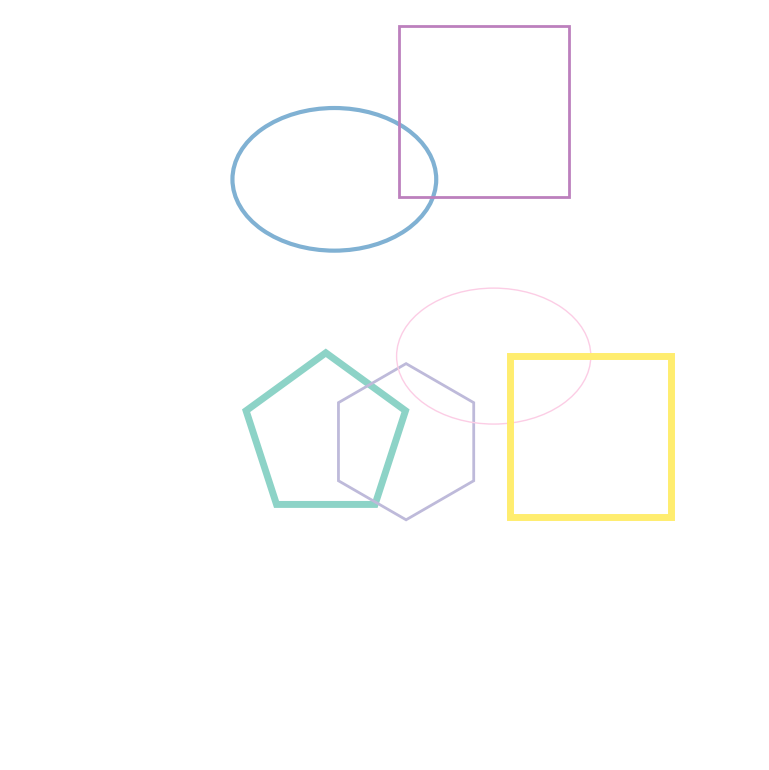[{"shape": "pentagon", "thickness": 2.5, "radius": 0.54, "center": [0.423, 0.433]}, {"shape": "hexagon", "thickness": 1, "radius": 0.51, "center": [0.527, 0.426]}, {"shape": "oval", "thickness": 1.5, "radius": 0.66, "center": [0.434, 0.767]}, {"shape": "oval", "thickness": 0.5, "radius": 0.63, "center": [0.641, 0.538]}, {"shape": "square", "thickness": 1, "radius": 0.55, "center": [0.629, 0.855]}, {"shape": "square", "thickness": 2.5, "radius": 0.52, "center": [0.767, 0.433]}]